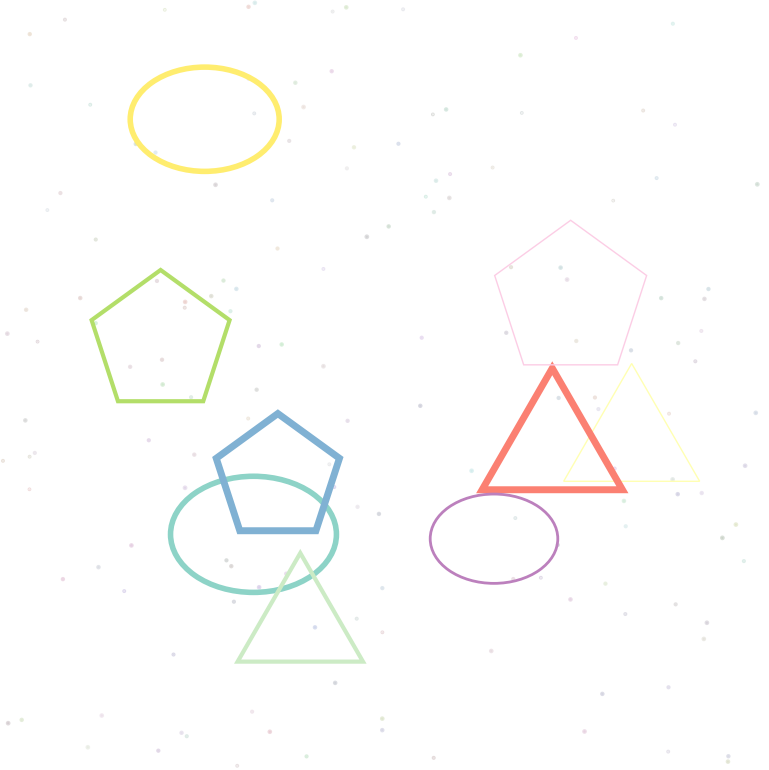[{"shape": "oval", "thickness": 2, "radius": 0.54, "center": [0.329, 0.306]}, {"shape": "triangle", "thickness": 0.5, "radius": 0.51, "center": [0.82, 0.426]}, {"shape": "triangle", "thickness": 2.5, "radius": 0.53, "center": [0.717, 0.417]}, {"shape": "pentagon", "thickness": 2.5, "radius": 0.42, "center": [0.361, 0.379]}, {"shape": "pentagon", "thickness": 1.5, "radius": 0.47, "center": [0.209, 0.555]}, {"shape": "pentagon", "thickness": 0.5, "radius": 0.52, "center": [0.741, 0.61]}, {"shape": "oval", "thickness": 1, "radius": 0.41, "center": [0.642, 0.3]}, {"shape": "triangle", "thickness": 1.5, "radius": 0.47, "center": [0.39, 0.188]}, {"shape": "oval", "thickness": 2, "radius": 0.48, "center": [0.266, 0.845]}]